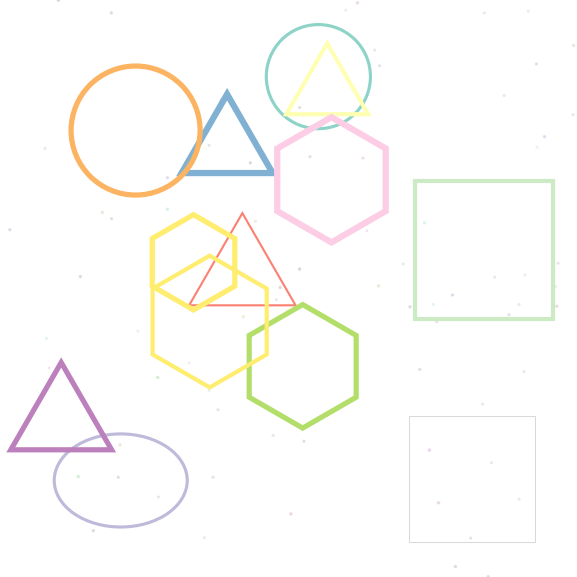[{"shape": "circle", "thickness": 1.5, "radius": 0.45, "center": [0.551, 0.866]}, {"shape": "triangle", "thickness": 2, "radius": 0.41, "center": [0.567, 0.842]}, {"shape": "oval", "thickness": 1.5, "radius": 0.58, "center": [0.209, 0.167]}, {"shape": "triangle", "thickness": 1, "radius": 0.53, "center": [0.42, 0.524]}, {"shape": "triangle", "thickness": 3, "radius": 0.46, "center": [0.393, 0.745]}, {"shape": "circle", "thickness": 2.5, "radius": 0.56, "center": [0.235, 0.773]}, {"shape": "hexagon", "thickness": 2.5, "radius": 0.53, "center": [0.524, 0.365]}, {"shape": "hexagon", "thickness": 3, "radius": 0.54, "center": [0.574, 0.688]}, {"shape": "square", "thickness": 0.5, "radius": 0.55, "center": [0.817, 0.169]}, {"shape": "triangle", "thickness": 2.5, "radius": 0.5, "center": [0.106, 0.271]}, {"shape": "square", "thickness": 2, "radius": 0.59, "center": [0.838, 0.566]}, {"shape": "hexagon", "thickness": 2.5, "radius": 0.41, "center": [0.335, 0.545]}, {"shape": "hexagon", "thickness": 2, "radius": 0.57, "center": [0.363, 0.442]}]